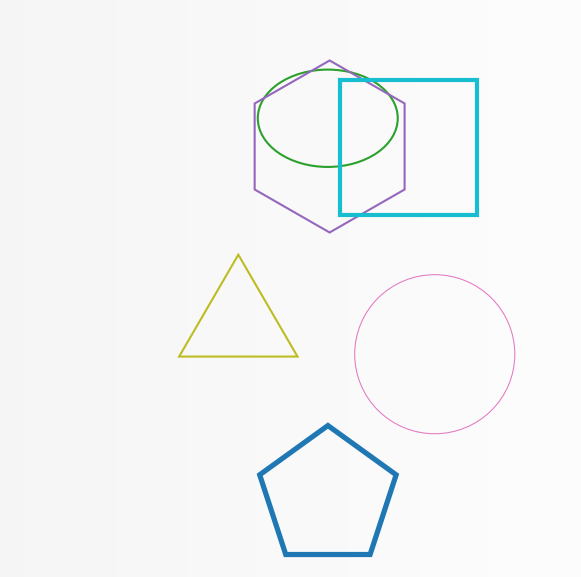[{"shape": "pentagon", "thickness": 2.5, "radius": 0.62, "center": [0.564, 0.139]}, {"shape": "oval", "thickness": 1, "radius": 0.6, "center": [0.564, 0.794]}, {"shape": "hexagon", "thickness": 1, "radius": 0.74, "center": [0.567, 0.745]}, {"shape": "circle", "thickness": 0.5, "radius": 0.69, "center": [0.748, 0.386]}, {"shape": "triangle", "thickness": 1, "radius": 0.59, "center": [0.41, 0.44]}, {"shape": "square", "thickness": 2, "radius": 0.59, "center": [0.703, 0.744]}]